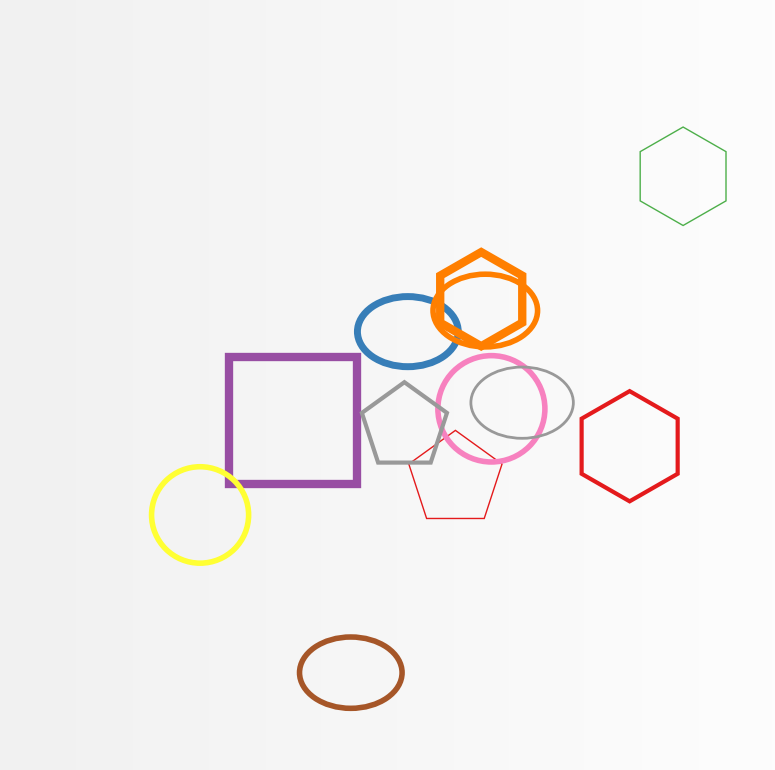[{"shape": "pentagon", "thickness": 0.5, "radius": 0.32, "center": [0.588, 0.378]}, {"shape": "hexagon", "thickness": 1.5, "radius": 0.36, "center": [0.812, 0.42]}, {"shape": "oval", "thickness": 2.5, "radius": 0.33, "center": [0.526, 0.569]}, {"shape": "hexagon", "thickness": 0.5, "radius": 0.32, "center": [0.881, 0.771]}, {"shape": "square", "thickness": 3, "radius": 0.41, "center": [0.378, 0.454]}, {"shape": "hexagon", "thickness": 3, "radius": 0.31, "center": [0.621, 0.611]}, {"shape": "oval", "thickness": 2, "radius": 0.34, "center": [0.626, 0.597]}, {"shape": "circle", "thickness": 2, "radius": 0.31, "center": [0.258, 0.331]}, {"shape": "oval", "thickness": 2, "radius": 0.33, "center": [0.453, 0.126]}, {"shape": "circle", "thickness": 2, "radius": 0.35, "center": [0.634, 0.469]}, {"shape": "pentagon", "thickness": 1.5, "radius": 0.29, "center": [0.522, 0.446]}, {"shape": "oval", "thickness": 1, "radius": 0.33, "center": [0.674, 0.477]}]